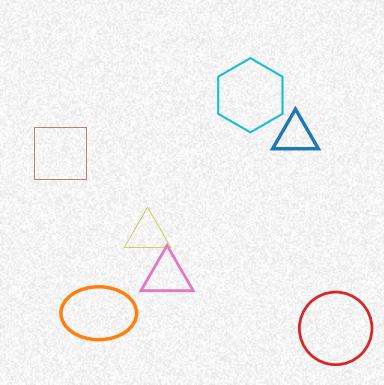[{"shape": "triangle", "thickness": 2.5, "radius": 0.34, "center": [0.768, 0.648]}, {"shape": "oval", "thickness": 2.5, "radius": 0.49, "center": [0.257, 0.186]}, {"shape": "circle", "thickness": 2, "radius": 0.47, "center": [0.872, 0.147]}, {"shape": "square", "thickness": 0.5, "radius": 0.34, "center": [0.156, 0.602]}, {"shape": "triangle", "thickness": 2, "radius": 0.39, "center": [0.434, 0.284]}, {"shape": "triangle", "thickness": 0.5, "radius": 0.35, "center": [0.383, 0.392]}, {"shape": "hexagon", "thickness": 1.5, "radius": 0.48, "center": [0.65, 0.753]}]